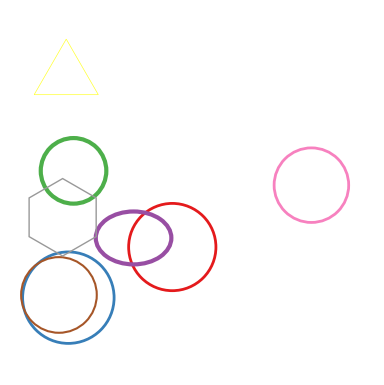[{"shape": "circle", "thickness": 2, "radius": 0.57, "center": [0.447, 0.358]}, {"shape": "circle", "thickness": 2, "radius": 0.59, "center": [0.178, 0.227]}, {"shape": "circle", "thickness": 3, "radius": 0.43, "center": [0.191, 0.556]}, {"shape": "oval", "thickness": 3, "radius": 0.49, "center": [0.347, 0.382]}, {"shape": "triangle", "thickness": 0.5, "radius": 0.48, "center": [0.172, 0.802]}, {"shape": "circle", "thickness": 1.5, "radius": 0.49, "center": [0.153, 0.234]}, {"shape": "circle", "thickness": 2, "radius": 0.48, "center": [0.809, 0.519]}, {"shape": "hexagon", "thickness": 1, "radius": 0.5, "center": [0.163, 0.436]}]